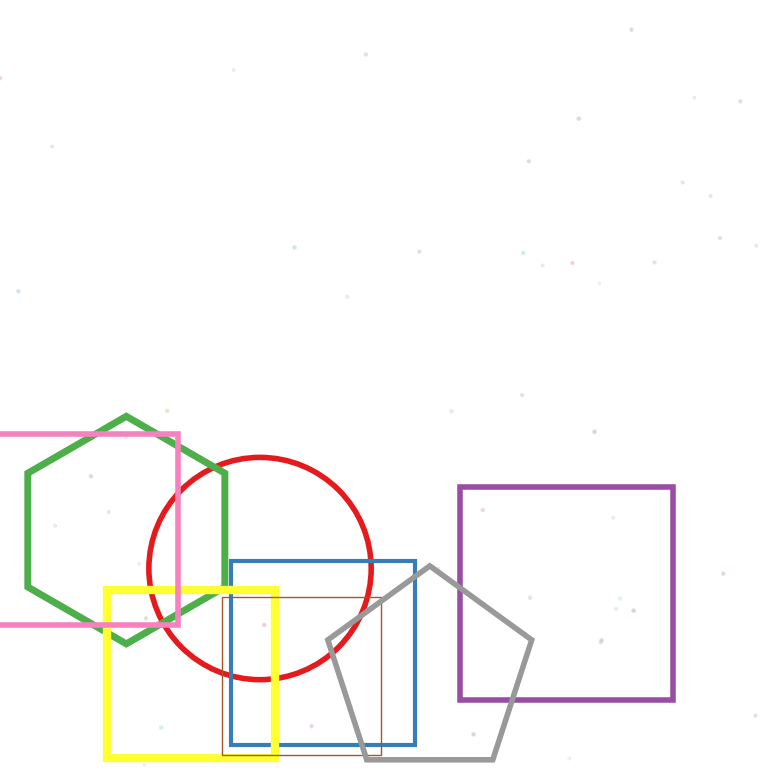[{"shape": "circle", "thickness": 2, "radius": 0.72, "center": [0.338, 0.262]}, {"shape": "square", "thickness": 1.5, "radius": 0.6, "center": [0.42, 0.152]}, {"shape": "hexagon", "thickness": 2.5, "radius": 0.74, "center": [0.164, 0.312]}, {"shape": "square", "thickness": 2, "radius": 0.69, "center": [0.736, 0.229]}, {"shape": "square", "thickness": 3, "radius": 0.54, "center": [0.248, 0.125]}, {"shape": "square", "thickness": 0.5, "radius": 0.52, "center": [0.391, 0.122]}, {"shape": "square", "thickness": 2, "radius": 0.62, "center": [0.106, 0.313]}, {"shape": "pentagon", "thickness": 2, "radius": 0.7, "center": [0.558, 0.126]}]